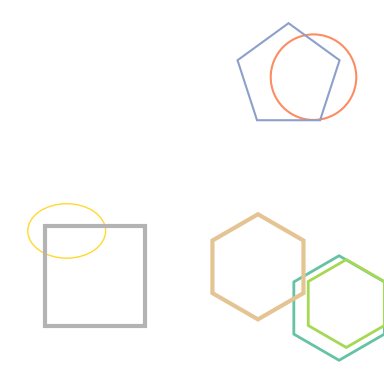[{"shape": "hexagon", "thickness": 2, "radius": 0.68, "center": [0.881, 0.2]}, {"shape": "circle", "thickness": 1.5, "radius": 0.56, "center": [0.814, 0.8]}, {"shape": "pentagon", "thickness": 1.5, "radius": 0.7, "center": [0.749, 0.8]}, {"shape": "hexagon", "thickness": 2, "radius": 0.57, "center": [0.899, 0.212]}, {"shape": "oval", "thickness": 1, "radius": 0.51, "center": [0.173, 0.4]}, {"shape": "hexagon", "thickness": 3, "radius": 0.68, "center": [0.67, 0.307]}, {"shape": "square", "thickness": 3, "radius": 0.65, "center": [0.248, 0.284]}]